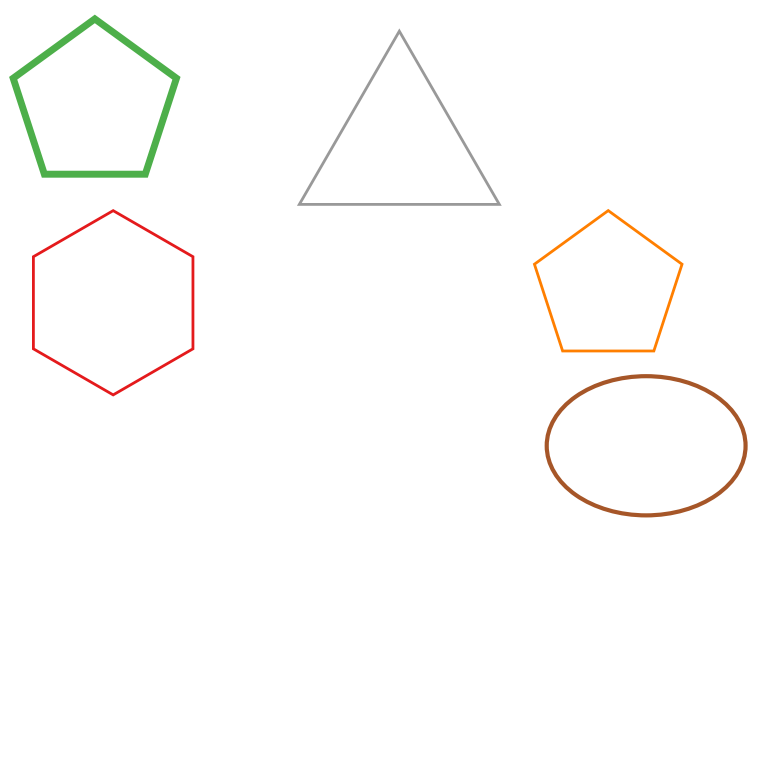[{"shape": "hexagon", "thickness": 1, "radius": 0.6, "center": [0.147, 0.607]}, {"shape": "pentagon", "thickness": 2.5, "radius": 0.56, "center": [0.123, 0.864]}, {"shape": "pentagon", "thickness": 1, "radius": 0.5, "center": [0.79, 0.626]}, {"shape": "oval", "thickness": 1.5, "radius": 0.65, "center": [0.839, 0.421]}, {"shape": "triangle", "thickness": 1, "radius": 0.75, "center": [0.519, 0.81]}]